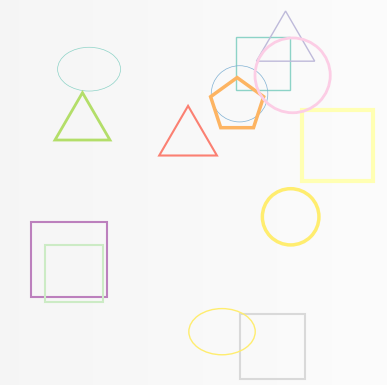[{"shape": "square", "thickness": 1, "radius": 0.34, "center": [0.678, 0.834]}, {"shape": "oval", "thickness": 0.5, "radius": 0.41, "center": [0.23, 0.82]}, {"shape": "square", "thickness": 3, "radius": 0.46, "center": [0.871, 0.623]}, {"shape": "triangle", "thickness": 1, "radius": 0.43, "center": [0.737, 0.884]}, {"shape": "triangle", "thickness": 1.5, "radius": 0.43, "center": [0.485, 0.639]}, {"shape": "circle", "thickness": 0.5, "radius": 0.36, "center": [0.618, 0.756]}, {"shape": "pentagon", "thickness": 2.5, "radius": 0.36, "center": [0.612, 0.727]}, {"shape": "triangle", "thickness": 2, "radius": 0.41, "center": [0.213, 0.677]}, {"shape": "circle", "thickness": 2, "radius": 0.49, "center": [0.755, 0.804]}, {"shape": "square", "thickness": 1.5, "radius": 0.42, "center": [0.703, 0.1]}, {"shape": "square", "thickness": 1.5, "radius": 0.49, "center": [0.178, 0.326]}, {"shape": "square", "thickness": 1.5, "radius": 0.37, "center": [0.192, 0.29]}, {"shape": "oval", "thickness": 1, "radius": 0.43, "center": [0.573, 0.138]}, {"shape": "circle", "thickness": 2.5, "radius": 0.37, "center": [0.75, 0.437]}]